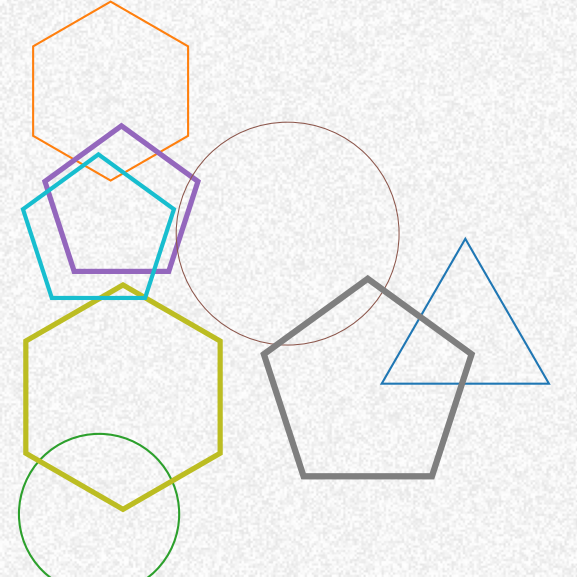[{"shape": "triangle", "thickness": 1, "radius": 0.84, "center": [0.806, 0.418]}, {"shape": "hexagon", "thickness": 1, "radius": 0.77, "center": [0.192, 0.841]}, {"shape": "circle", "thickness": 1, "radius": 0.69, "center": [0.172, 0.109]}, {"shape": "pentagon", "thickness": 2.5, "radius": 0.7, "center": [0.21, 0.642]}, {"shape": "circle", "thickness": 0.5, "radius": 0.96, "center": [0.498, 0.595]}, {"shape": "pentagon", "thickness": 3, "radius": 0.95, "center": [0.637, 0.327]}, {"shape": "hexagon", "thickness": 2.5, "radius": 0.97, "center": [0.213, 0.311]}, {"shape": "pentagon", "thickness": 2, "radius": 0.69, "center": [0.17, 0.594]}]